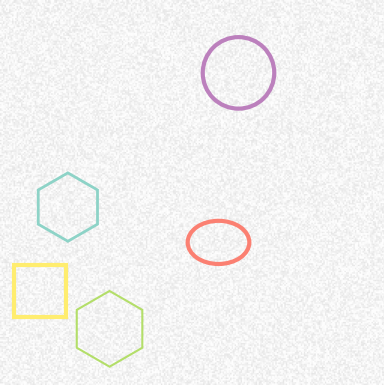[{"shape": "hexagon", "thickness": 2, "radius": 0.44, "center": [0.176, 0.462]}, {"shape": "oval", "thickness": 3, "radius": 0.4, "center": [0.568, 0.37]}, {"shape": "hexagon", "thickness": 1.5, "radius": 0.49, "center": [0.285, 0.146]}, {"shape": "circle", "thickness": 3, "radius": 0.46, "center": [0.619, 0.811]}, {"shape": "square", "thickness": 3, "radius": 0.33, "center": [0.104, 0.244]}]